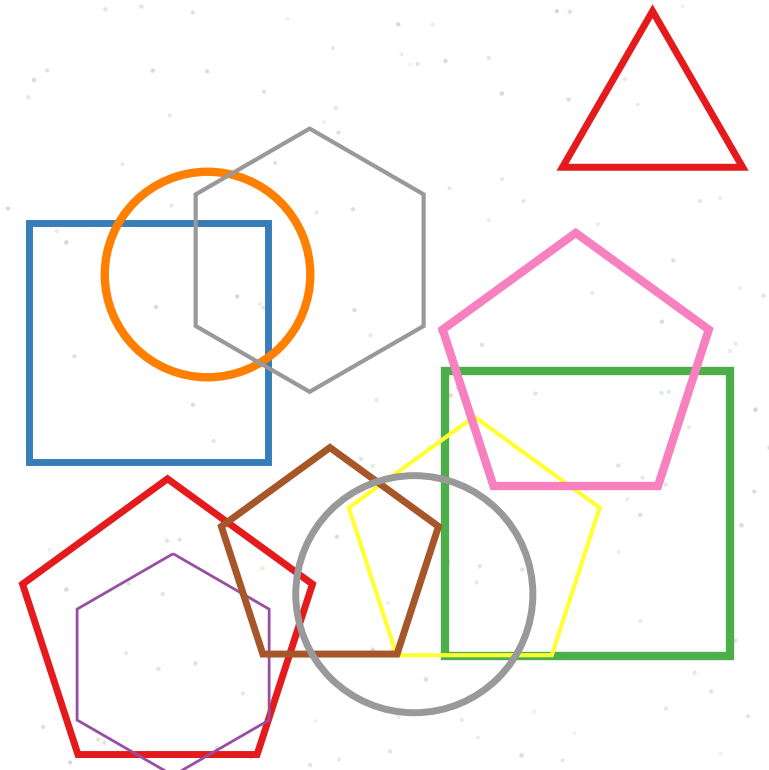[{"shape": "triangle", "thickness": 2.5, "radius": 0.68, "center": [0.847, 0.85]}, {"shape": "pentagon", "thickness": 2.5, "radius": 0.99, "center": [0.218, 0.18]}, {"shape": "square", "thickness": 2.5, "radius": 0.78, "center": [0.192, 0.555]}, {"shape": "square", "thickness": 3, "radius": 0.92, "center": [0.763, 0.333]}, {"shape": "hexagon", "thickness": 1, "radius": 0.72, "center": [0.225, 0.137]}, {"shape": "circle", "thickness": 3, "radius": 0.67, "center": [0.27, 0.643]}, {"shape": "pentagon", "thickness": 1.5, "radius": 0.86, "center": [0.616, 0.288]}, {"shape": "pentagon", "thickness": 2.5, "radius": 0.74, "center": [0.428, 0.271]}, {"shape": "pentagon", "thickness": 3, "radius": 0.91, "center": [0.748, 0.516]}, {"shape": "circle", "thickness": 2.5, "radius": 0.77, "center": [0.538, 0.228]}, {"shape": "hexagon", "thickness": 1.5, "radius": 0.85, "center": [0.402, 0.662]}]